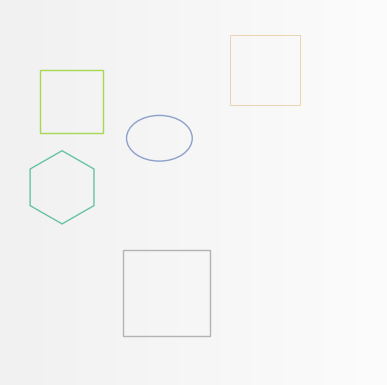[{"shape": "hexagon", "thickness": 1, "radius": 0.48, "center": [0.16, 0.513]}, {"shape": "oval", "thickness": 1, "radius": 0.42, "center": [0.411, 0.641]}, {"shape": "square", "thickness": 1, "radius": 0.41, "center": [0.185, 0.736]}, {"shape": "square", "thickness": 0.5, "radius": 0.45, "center": [0.684, 0.819]}, {"shape": "square", "thickness": 1, "radius": 0.56, "center": [0.43, 0.24]}]